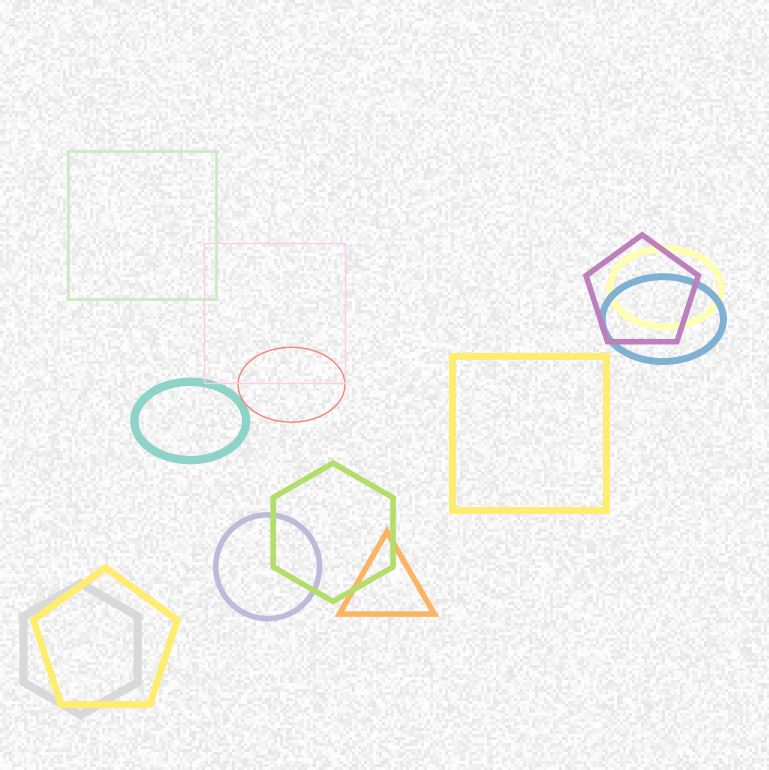[{"shape": "oval", "thickness": 3, "radius": 0.36, "center": [0.247, 0.453]}, {"shape": "oval", "thickness": 2.5, "radius": 0.36, "center": [0.864, 0.626]}, {"shape": "circle", "thickness": 2, "radius": 0.34, "center": [0.348, 0.264]}, {"shape": "oval", "thickness": 0.5, "radius": 0.35, "center": [0.379, 0.5]}, {"shape": "oval", "thickness": 2.5, "radius": 0.39, "center": [0.861, 0.586]}, {"shape": "triangle", "thickness": 2, "radius": 0.36, "center": [0.502, 0.238]}, {"shape": "hexagon", "thickness": 2, "radius": 0.45, "center": [0.433, 0.309]}, {"shape": "square", "thickness": 0.5, "radius": 0.46, "center": [0.356, 0.594]}, {"shape": "hexagon", "thickness": 3, "radius": 0.43, "center": [0.105, 0.157]}, {"shape": "pentagon", "thickness": 2, "radius": 0.38, "center": [0.834, 0.618]}, {"shape": "square", "thickness": 1, "radius": 0.48, "center": [0.184, 0.708]}, {"shape": "pentagon", "thickness": 2.5, "radius": 0.49, "center": [0.137, 0.165]}, {"shape": "square", "thickness": 2.5, "radius": 0.5, "center": [0.687, 0.437]}]